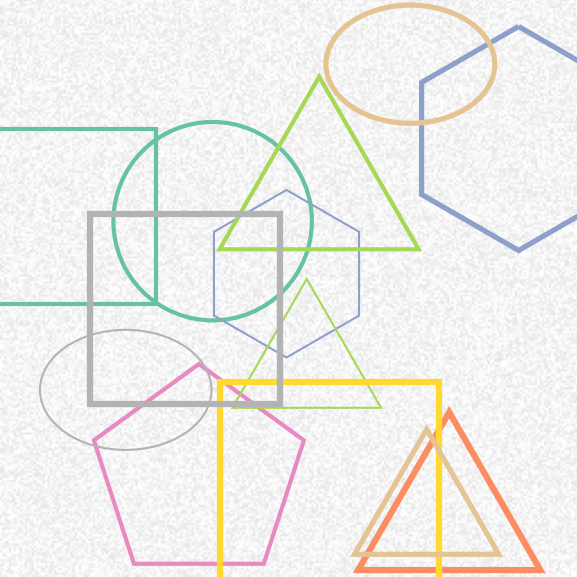[{"shape": "circle", "thickness": 2, "radius": 0.86, "center": [0.368, 0.616]}, {"shape": "square", "thickness": 2, "radius": 0.76, "center": [0.119, 0.624]}, {"shape": "triangle", "thickness": 3, "radius": 0.91, "center": [0.778, 0.103]}, {"shape": "hexagon", "thickness": 2.5, "radius": 0.97, "center": [0.898, 0.759]}, {"shape": "hexagon", "thickness": 1, "radius": 0.73, "center": [0.496, 0.525]}, {"shape": "pentagon", "thickness": 2, "radius": 0.96, "center": [0.344, 0.178]}, {"shape": "triangle", "thickness": 1, "radius": 0.74, "center": [0.531, 0.367]}, {"shape": "triangle", "thickness": 2, "radius": 1.0, "center": [0.553, 0.667]}, {"shape": "square", "thickness": 3, "radius": 0.95, "center": [0.57, 0.148]}, {"shape": "triangle", "thickness": 2.5, "radius": 0.72, "center": [0.739, 0.111]}, {"shape": "oval", "thickness": 2.5, "radius": 0.73, "center": [0.711, 0.888]}, {"shape": "oval", "thickness": 1, "radius": 0.74, "center": [0.218, 0.324]}, {"shape": "square", "thickness": 3, "radius": 0.82, "center": [0.32, 0.465]}]